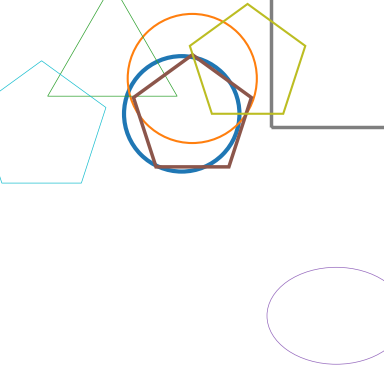[{"shape": "circle", "thickness": 3, "radius": 0.75, "center": [0.472, 0.704]}, {"shape": "circle", "thickness": 1.5, "radius": 0.84, "center": [0.499, 0.796]}, {"shape": "triangle", "thickness": 0.5, "radius": 0.97, "center": [0.292, 0.847]}, {"shape": "oval", "thickness": 0.5, "radius": 0.9, "center": [0.873, 0.18]}, {"shape": "pentagon", "thickness": 2.5, "radius": 0.8, "center": [0.5, 0.697]}, {"shape": "square", "thickness": 2.5, "radius": 0.98, "center": [0.9, 0.864]}, {"shape": "pentagon", "thickness": 1.5, "radius": 0.79, "center": [0.643, 0.832]}, {"shape": "pentagon", "thickness": 0.5, "radius": 0.88, "center": [0.108, 0.667]}]